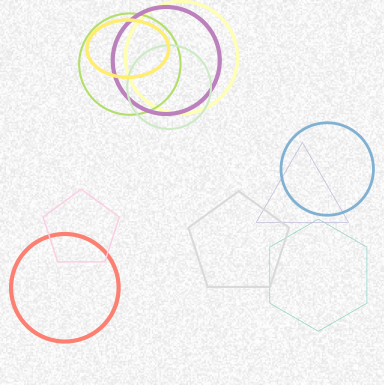[{"shape": "hexagon", "thickness": 0.5, "radius": 0.73, "center": [0.827, 0.285]}, {"shape": "circle", "thickness": 2.5, "radius": 0.73, "center": [0.471, 0.851]}, {"shape": "triangle", "thickness": 0.5, "radius": 0.69, "center": [0.785, 0.492]}, {"shape": "circle", "thickness": 3, "radius": 0.7, "center": [0.168, 0.253]}, {"shape": "circle", "thickness": 2, "radius": 0.6, "center": [0.85, 0.561]}, {"shape": "circle", "thickness": 1.5, "radius": 0.66, "center": [0.337, 0.834]}, {"shape": "pentagon", "thickness": 1, "radius": 0.52, "center": [0.211, 0.404]}, {"shape": "pentagon", "thickness": 1.5, "radius": 0.69, "center": [0.62, 0.366]}, {"shape": "circle", "thickness": 3, "radius": 0.69, "center": [0.432, 0.843]}, {"shape": "circle", "thickness": 1.5, "radius": 0.54, "center": [0.439, 0.774]}, {"shape": "oval", "thickness": 2.5, "radius": 0.53, "center": [0.332, 0.874]}]